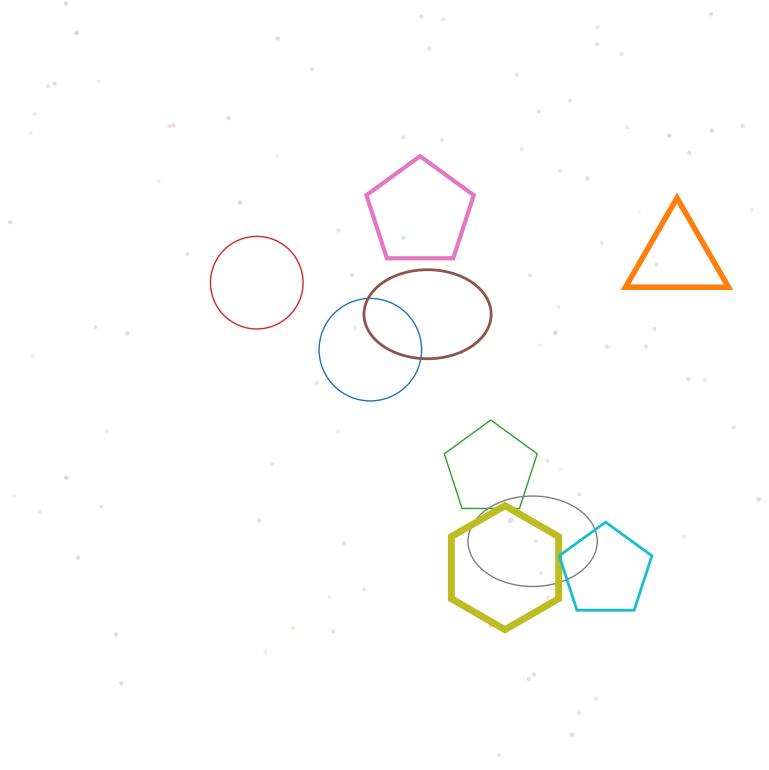[{"shape": "circle", "thickness": 0.5, "radius": 0.33, "center": [0.481, 0.546]}, {"shape": "triangle", "thickness": 2, "radius": 0.39, "center": [0.879, 0.666]}, {"shape": "pentagon", "thickness": 0.5, "radius": 0.32, "center": [0.637, 0.391]}, {"shape": "circle", "thickness": 0.5, "radius": 0.3, "center": [0.333, 0.633]}, {"shape": "oval", "thickness": 1, "radius": 0.41, "center": [0.555, 0.592]}, {"shape": "pentagon", "thickness": 1.5, "radius": 0.37, "center": [0.546, 0.724]}, {"shape": "oval", "thickness": 0.5, "radius": 0.42, "center": [0.692, 0.297]}, {"shape": "hexagon", "thickness": 2.5, "radius": 0.4, "center": [0.656, 0.263]}, {"shape": "pentagon", "thickness": 1, "radius": 0.32, "center": [0.786, 0.259]}]